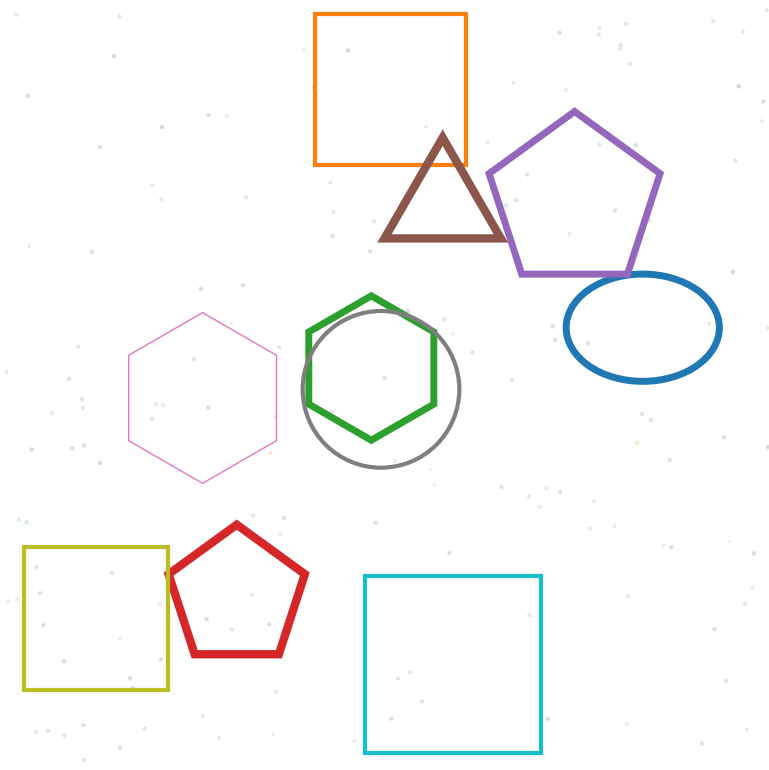[{"shape": "oval", "thickness": 2.5, "radius": 0.5, "center": [0.835, 0.574]}, {"shape": "square", "thickness": 1.5, "radius": 0.49, "center": [0.507, 0.884]}, {"shape": "hexagon", "thickness": 2.5, "radius": 0.47, "center": [0.482, 0.522]}, {"shape": "pentagon", "thickness": 3, "radius": 0.47, "center": [0.307, 0.226]}, {"shape": "pentagon", "thickness": 2.5, "radius": 0.58, "center": [0.746, 0.738]}, {"shape": "triangle", "thickness": 3, "radius": 0.44, "center": [0.575, 0.734]}, {"shape": "hexagon", "thickness": 0.5, "radius": 0.55, "center": [0.263, 0.483]}, {"shape": "circle", "thickness": 1.5, "radius": 0.51, "center": [0.495, 0.494]}, {"shape": "square", "thickness": 1.5, "radius": 0.47, "center": [0.125, 0.197]}, {"shape": "square", "thickness": 1.5, "radius": 0.57, "center": [0.588, 0.137]}]